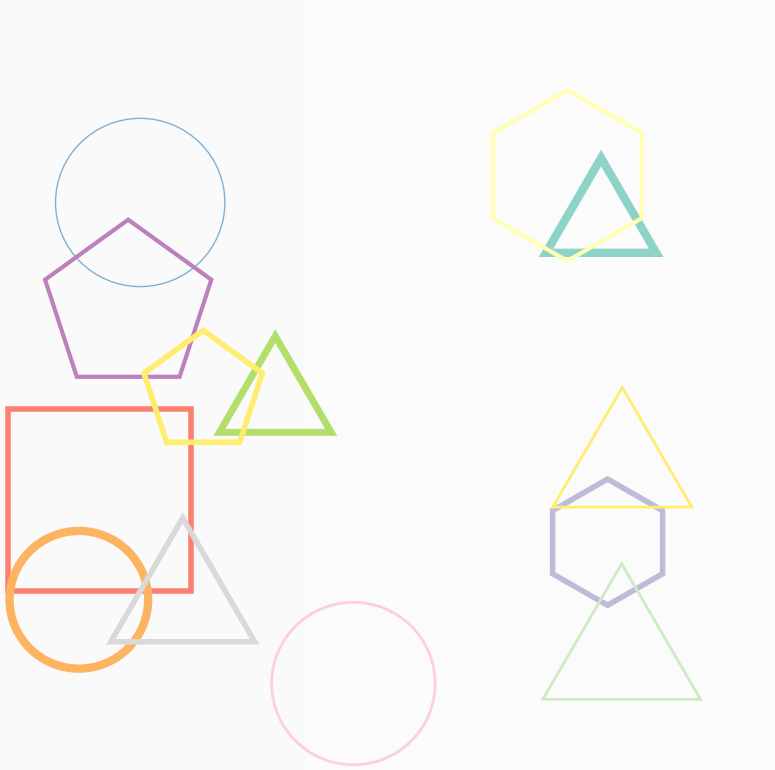[{"shape": "triangle", "thickness": 3, "radius": 0.41, "center": [0.776, 0.713]}, {"shape": "hexagon", "thickness": 1.5, "radius": 0.55, "center": [0.732, 0.772]}, {"shape": "hexagon", "thickness": 2, "radius": 0.41, "center": [0.784, 0.296]}, {"shape": "square", "thickness": 2, "radius": 0.59, "center": [0.129, 0.351]}, {"shape": "circle", "thickness": 0.5, "radius": 0.55, "center": [0.181, 0.737]}, {"shape": "circle", "thickness": 3, "radius": 0.45, "center": [0.102, 0.221]}, {"shape": "triangle", "thickness": 2.5, "radius": 0.42, "center": [0.355, 0.48]}, {"shape": "circle", "thickness": 1, "radius": 0.53, "center": [0.456, 0.112]}, {"shape": "triangle", "thickness": 2, "radius": 0.54, "center": [0.236, 0.22]}, {"shape": "pentagon", "thickness": 1.5, "radius": 0.56, "center": [0.165, 0.602]}, {"shape": "triangle", "thickness": 1, "radius": 0.59, "center": [0.802, 0.151]}, {"shape": "pentagon", "thickness": 2, "radius": 0.4, "center": [0.262, 0.491]}, {"shape": "triangle", "thickness": 1, "radius": 0.52, "center": [0.803, 0.393]}]